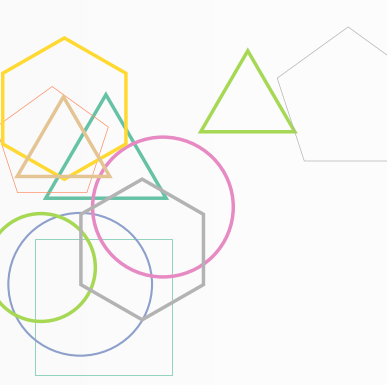[{"shape": "square", "thickness": 0.5, "radius": 0.88, "center": [0.268, 0.203]}, {"shape": "triangle", "thickness": 2.5, "radius": 0.9, "center": [0.273, 0.575]}, {"shape": "pentagon", "thickness": 0.5, "radius": 0.76, "center": [0.135, 0.623]}, {"shape": "circle", "thickness": 1.5, "radius": 0.93, "center": [0.207, 0.262]}, {"shape": "circle", "thickness": 2.5, "radius": 0.91, "center": [0.42, 0.462]}, {"shape": "triangle", "thickness": 2.5, "radius": 0.7, "center": [0.639, 0.728]}, {"shape": "circle", "thickness": 2.5, "radius": 0.7, "center": [0.106, 0.305]}, {"shape": "hexagon", "thickness": 2.5, "radius": 0.92, "center": [0.166, 0.718]}, {"shape": "triangle", "thickness": 2.5, "radius": 0.69, "center": [0.164, 0.611]}, {"shape": "pentagon", "thickness": 0.5, "radius": 0.96, "center": [0.898, 0.738]}, {"shape": "hexagon", "thickness": 2.5, "radius": 0.91, "center": [0.367, 0.352]}]